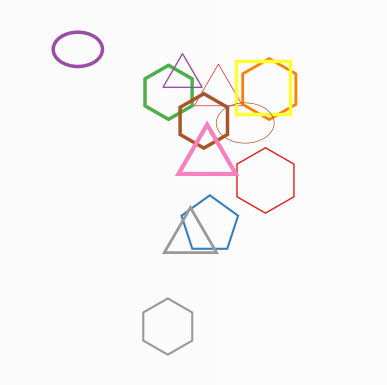[{"shape": "triangle", "thickness": 0.5, "radius": 0.36, "center": [0.564, 0.761]}, {"shape": "hexagon", "thickness": 1, "radius": 0.42, "center": [0.685, 0.531]}, {"shape": "pentagon", "thickness": 1.5, "radius": 0.38, "center": [0.541, 0.416]}, {"shape": "hexagon", "thickness": 2.5, "radius": 0.35, "center": [0.435, 0.76]}, {"shape": "triangle", "thickness": 1, "radius": 0.29, "center": [0.471, 0.802]}, {"shape": "oval", "thickness": 2.5, "radius": 0.32, "center": [0.201, 0.872]}, {"shape": "hexagon", "thickness": 2, "radius": 0.4, "center": [0.695, 0.769]}, {"shape": "square", "thickness": 2.5, "radius": 0.34, "center": [0.679, 0.773]}, {"shape": "hexagon", "thickness": 2.5, "radius": 0.35, "center": [0.526, 0.686]}, {"shape": "oval", "thickness": 0.5, "radius": 0.37, "center": [0.633, 0.68]}, {"shape": "triangle", "thickness": 3, "radius": 0.43, "center": [0.535, 0.591]}, {"shape": "hexagon", "thickness": 1.5, "radius": 0.37, "center": [0.433, 0.152]}, {"shape": "triangle", "thickness": 2, "radius": 0.39, "center": [0.491, 0.383]}]